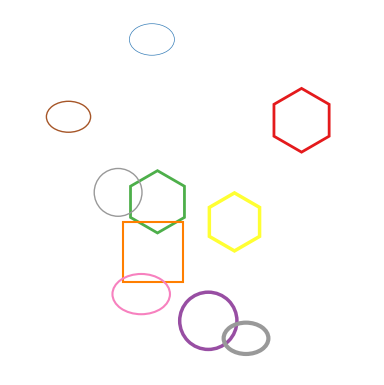[{"shape": "hexagon", "thickness": 2, "radius": 0.41, "center": [0.783, 0.688]}, {"shape": "oval", "thickness": 0.5, "radius": 0.29, "center": [0.395, 0.897]}, {"shape": "hexagon", "thickness": 2, "radius": 0.4, "center": [0.409, 0.476]}, {"shape": "circle", "thickness": 2.5, "radius": 0.37, "center": [0.541, 0.167]}, {"shape": "square", "thickness": 1.5, "radius": 0.39, "center": [0.398, 0.346]}, {"shape": "hexagon", "thickness": 2.5, "radius": 0.38, "center": [0.609, 0.424]}, {"shape": "oval", "thickness": 1, "radius": 0.29, "center": [0.178, 0.697]}, {"shape": "oval", "thickness": 1.5, "radius": 0.37, "center": [0.367, 0.236]}, {"shape": "oval", "thickness": 3, "radius": 0.29, "center": [0.639, 0.121]}, {"shape": "circle", "thickness": 1, "radius": 0.31, "center": [0.307, 0.5]}]